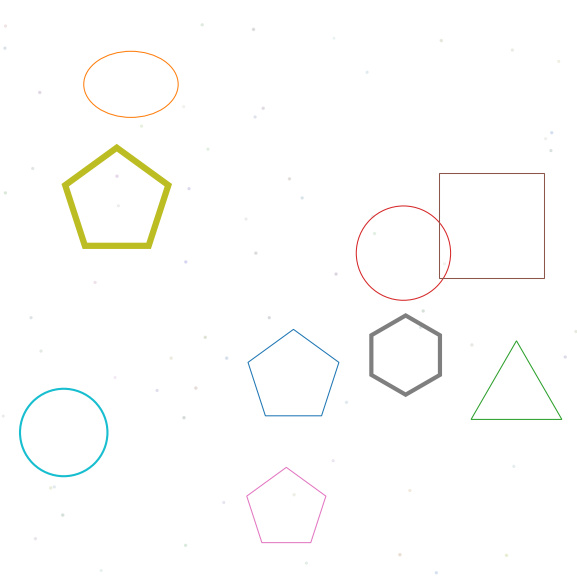[{"shape": "pentagon", "thickness": 0.5, "radius": 0.41, "center": [0.508, 0.346]}, {"shape": "oval", "thickness": 0.5, "radius": 0.41, "center": [0.227, 0.853]}, {"shape": "triangle", "thickness": 0.5, "radius": 0.45, "center": [0.894, 0.318]}, {"shape": "circle", "thickness": 0.5, "radius": 0.41, "center": [0.699, 0.561]}, {"shape": "square", "thickness": 0.5, "radius": 0.46, "center": [0.851, 0.608]}, {"shape": "pentagon", "thickness": 0.5, "radius": 0.36, "center": [0.496, 0.118]}, {"shape": "hexagon", "thickness": 2, "radius": 0.34, "center": [0.702, 0.384]}, {"shape": "pentagon", "thickness": 3, "radius": 0.47, "center": [0.202, 0.649]}, {"shape": "circle", "thickness": 1, "radius": 0.38, "center": [0.11, 0.25]}]